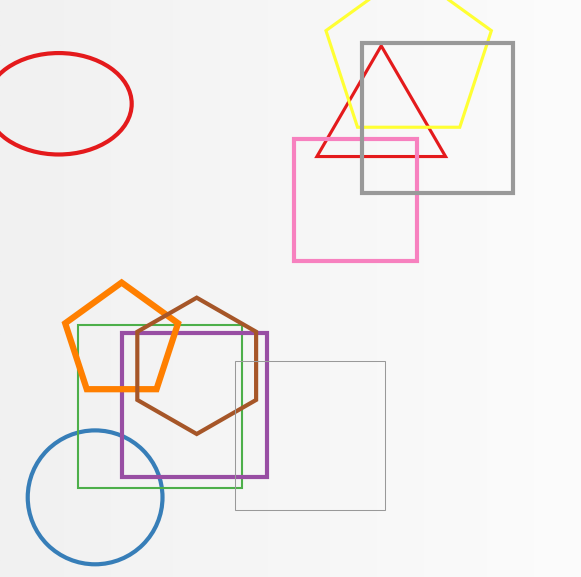[{"shape": "triangle", "thickness": 1.5, "radius": 0.64, "center": [0.656, 0.792]}, {"shape": "oval", "thickness": 2, "radius": 0.63, "center": [0.101, 0.819]}, {"shape": "circle", "thickness": 2, "radius": 0.58, "center": [0.164, 0.138]}, {"shape": "square", "thickness": 1, "radius": 0.71, "center": [0.275, 0.295]}, {"shape": "square", "thickness": 2, "radius": 0.62, "center": [0.334, 0.298]}, {"shape": "pentagon", "thickness": 3, "radius": 0.51, "center": [0.209, 0.408]}, {"shape": "pentagon", "thickness": 1.5, "radius": 0.75, "center": [0.703, 0.9]}, {"shape": "hexagon", "thickness": 2, "radius": 0.59, "center": [0.338, 0.366]}, {"shape": "square", "thickness": 2, "radius": 0.53, "center": [0.612, 0.653]}, {"shape": "square", "thickness": 0.5, "radius": 0.65, "center": [0.533, 0.245]}, {"shape": "square", "thickness": 2, "radius": 0.65, "center": [0.753, 0.795]}]